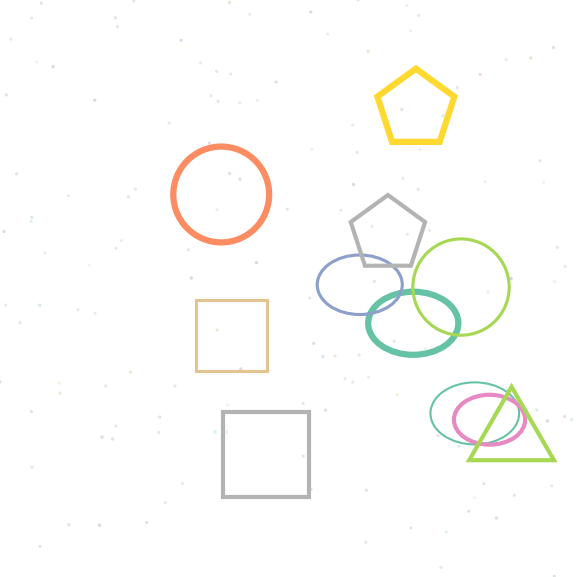[{"shape": "oval", "thickness": 1, "radius": 0.38, "center": [0.822, 0.283]}, {"shape": "oval", "thickness": 3, "radius": 0.39, "center": [0.716, 0.439]}, {"shape": "circle", "thickness": 3, "radius": 0.41, "center": [0.383, 0.662]}, {"shape": "oval", "thickness": 1.5, "radius": 0.37, "center": [0.623, 0.506]}, {"shape": "oval", "thickness": 2, "radius": 0.31, "center": [0.848, 0.272]}, {"shape": "triangle", "thickness": 2, "radius": 0.42, "center": [0.886, 0.245]}, {"shape": "circle", "thickness": 1.5, "radius": 0.42, "center": [0.798, 0.502]}, {"shape": "pentagon", "thickness": 3, "radius": 0.35, "center": [0.72, 0.81]}, {"shape": "square", "thickness": 1.5, "radius": 0.31, "center": [0.401, 0.418]}, {"shape": "square", "thickness": 2, "radius": 0.37, "center": [0.46, 0.213]}, {"shape": "pentagon", "thickness": 2, "radius": 0.34, "center": [0.672, 0.594]}]